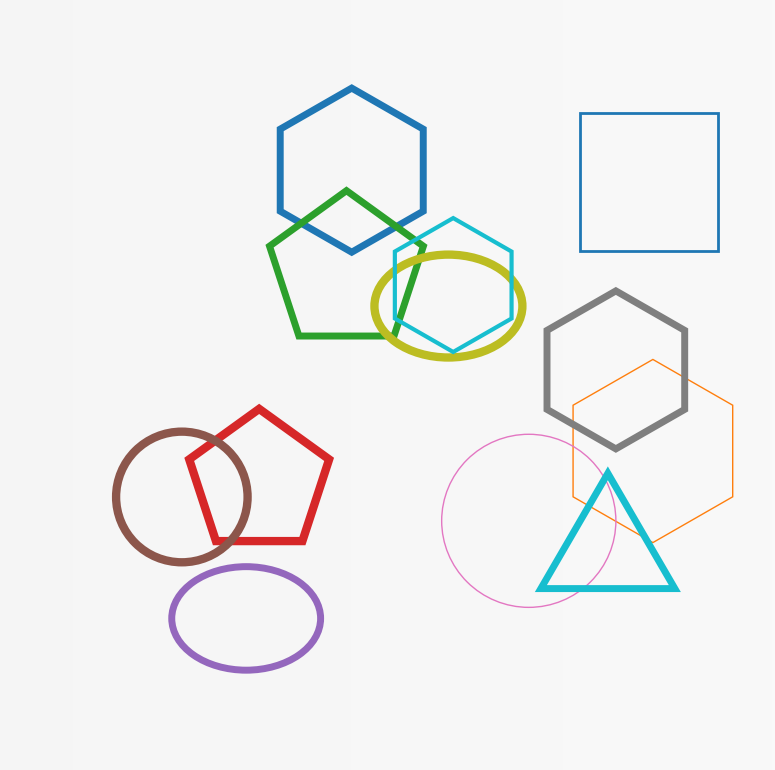[{"shape": "hexagon", "thickness": 2.5, "radius": 0.53, "center": [0.454, 0.779]}, {"shape": "square", "thickness": 1, "radius": 0.45, "center": [0.838, 0.764]}, {"shape": "hexagon", "thickness": 0.5, "radius": 0.59, "center": [0.842, 0.414]}, {"shape": "pentagon", "thickness": 2.5, "radius": 0.52, "center": [0.447, 0.648]}, {"shape": "pentagon", "thickness": 3, "radius": 0.47, "center": [0.334, 0.374]}, {"shape": "oval", "thickness": 2.5, "radius": 0.48, "center": [0.318, 0.197]}, {"shape": "circle", "thickness": 3, "radius": 0.42, "center": [0.235, 0.355]}, {"shape": "circle", "thickness": 0.5, "radius": 0.56, "center": [0.682, 0.324]}, {"shape": "hexagon", "thickness": 2.5, "radius": 0.51, "center": [0.795, 0.52]}, {"shape": "oval", "thickness": 3, "radius": 0.48, "center": [0.579, 0.603]}, {"shape": "hexagon", "thickness": 1.5, "radius": 0.43, "center": [0.585, 0.63]}, {"shape": "triangle", "thickness": 2.5, "radius": 0.5, "center": [0.784, 0.286]}]